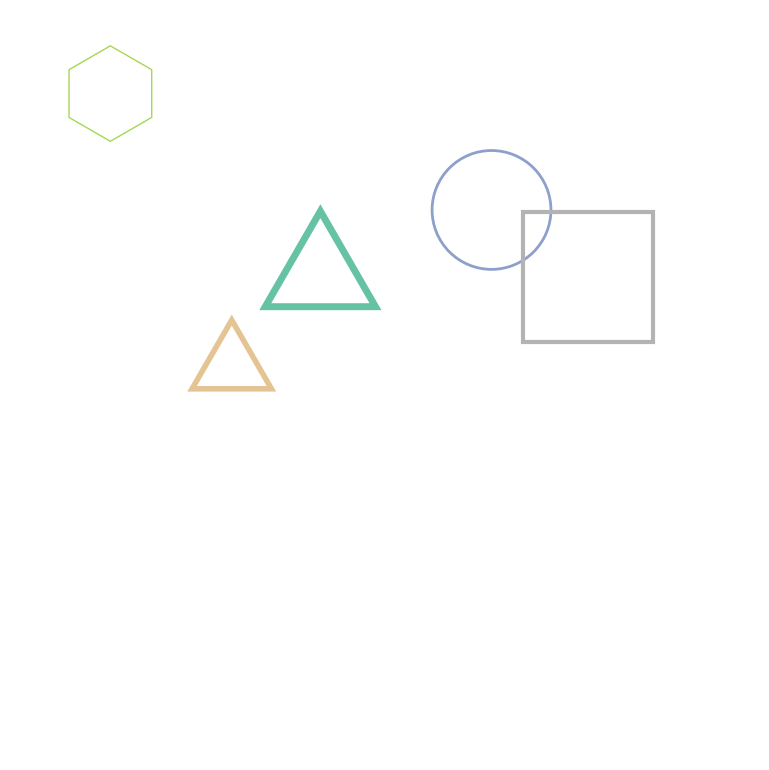[{"shape": "triangle", "thickness": 2.5, "radius": 0.41, "center": [0.416, 0.643]}, {"shape": "circle", "thickness": 1, "radius": 0.39, "center": [0.638, 0.727]}, {"shape": "hexagon", "thickness": 0.5, "radius": 0.31, "center": [0.143, 0.878]}, {"shape": "triangle", "thickness": 2, "radius": 0.3, "center": [0.301, 0.525]}, {"shape": "square", "thickness": 1.5, "radius": 0.42, "center": [0.764, 0.641]}]